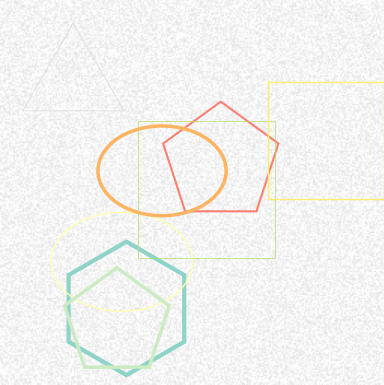[{"shape": "hexagon", "thickness": 3, "radius": 0.87, "center": [0.328, 0.199]}, {"shape": "oval", "thickness": 1, "radius": 0.92, "center": [0.317, 0.32]}, {"shape": "pentagon", "thickness": 1.5, "radius": 0.79, "center": [0.574, 0.578]}, {"shape": "oval", "thickness": 2.5, "radius": 0.83, "center": [0.421, 0.556]}, {"shape": "square", "thickness": 0.5, "radius": 0.89, "center": [0.536, 0.508]}, {"shape": "triangle", "thickness": 0.5, "radius": 0.76, "center": [0.19, 0.788]}, {"shape": "pentagon", "thickness": 2.5, "radius": 0.71, "center": [0.304, 0.162]}, {"shape": "square", "thickness": 1, "radius": 0.75, "center": [0.847, 0.635]}]